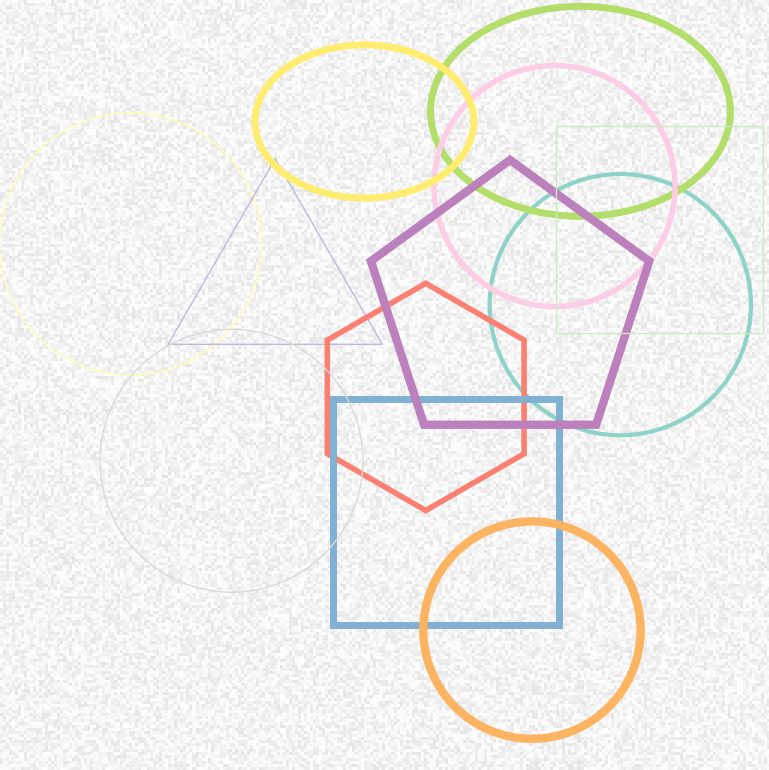[{"shape": "circle", "thickness": 1.5, "radius": 0.85, "center": [0.806, 0.604]}, {"shape": "circle", "thickness": 0.5, "radius": 0.85, "center": [0.17, 0.683]}, {"shape": "triangle", "thickness": 0.5, "radius": 0.8, "center": [0.357, 0.633]}, {"shape": "hexagon", "thickness": 2, "radius": 0.74, "center": [0.553, 0.485]}, {"shape": "square", "thickness": 2.5, "radius": 0.74, "center": [0.579, 0.335]}, {"shape": "circle", "thickness": 3, "radius": 0.71, "center": [0.691, 0.182]}, {"shape": "oval", "thickness": 2.5, "radius": 0.97, "center": [0.754, 0.855]}, {"shape": "circle", "thickness": 2, "radius": 0.78, "center": [0.72, 0.758]}, {"shape": "circle", "thickness": 0.5, "radius": 0.85, "center": [0.301, 0.402]}, {"shape": "pentagon", "thickness": 3, "radius": 0.95, "center": [0.662, 0.602]}, {"shape": "square", "thickness": 0.5, "radius": 0.67, "center": [0.856, 0.702]}, {"shape": "oval", "thickness": 2.5, "radius": 0.71, "center": [0.473, 0.842]}]